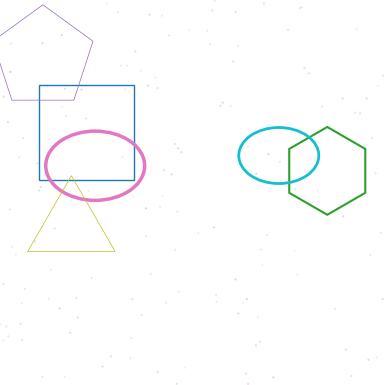[{"shape": "square", "thickness": 1, "radius": 0.62, "center": [0.224, 0.655]}, {"shape": "hexagon", "thickness": 1.5, "radius": 0.57, "center": [0.85, 0.556]}, {"shape": "pentagon", "thickness": 0.5, "radius": 0.68, "center": [0.111, 0.851]}, {"shape": "oval", "thickness": 2.5, "radius": 0.64, "center": [0.247, 0.57]}, {"shape": "triangle", "thickness": 0.5, "radius": 0.66, "center": [0.185, 0.412]}, {"shape": "oval", "thickness": 2, "radius": 0.52, "center": [0.724, 0.596]}]